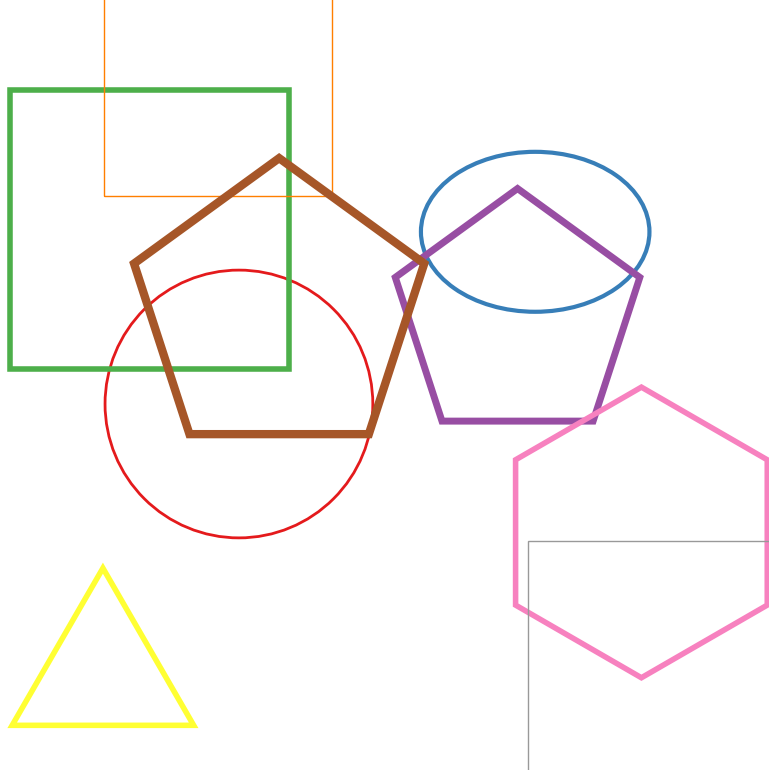[{"shape": "circle", "thickness": 1, "radius": 0.87, "center": [0.31, 0.475]}, {"shape": "oval", "thickness": 1.5, "radius": 0.74, "center": [0.695, 0.699]}, {"shape": "square", "thickness": 2, "radius": 0.91, "center": [0.194, 0.702]}, {"shape": "pentagon", "thickness": 2.5, "radius": 0.83, "center": [0.672, 0.588]}, {"shape": "square", "thickness": 0.5, "radius": 0.74, "center": [0.283, 0.893]}, {"shape": "triangle", "thickness": 2, "radius": 0.68, "center": [0.134, 0.126]}, {"shape": "pentagon", "thickness": 3, "radius": 0.99, "center": [0.363, 0.596]}, {"shape": "hexagon", "thickness": 2, "radius": 0.94, "center": [0.833, 0.309]}, {"shape": "square", "thickness": 0.5, "radius": 0.95, "center": [0.876, 0.107]}]